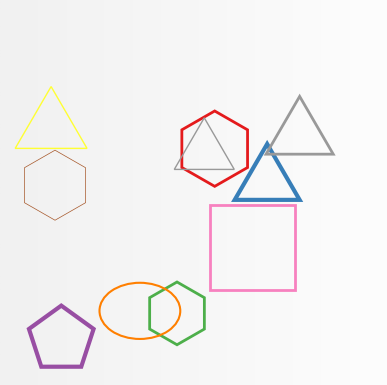[{"shape": "hexagon", "thickness": 2, "radius": 0.49, "center": [0.554, 0.614]}, {"shape": "triangle", "thickness": 3, "radius": 0.48, "center": [0.689, 0.529]}, {"shape": "hexagon", "thickness": 2, "radius": 0.41, "center": [0.457, 0.186]}, {"shape": "pentagon", "thickness": 3, "radius": 0.44, "center": [0.158, 0.118]}, {"shape": "oval", "thickness": 1.5, "radius": 0.52, "center": [0.361, 0.193]}, {"shape": "triangle", "thickness": 1, "radius": 0.54, "center": [0.132, 0.668]}, {"shape": "hexagon", "thickness": 0.5, "radius": 0.45, "center": [0.142, 0.519]}, {"shape": "square", "thickness": 2, "radius": 0.55, "center": [0.651, 0.358]}, {"shape": "triangle", "thickness": 2, "radius": 0.5, "center": [0.773, 0.65]}, {"shape": "triangle", "thickness": 1, "radius": 0.45, "center": [0.527, 0.605]}]